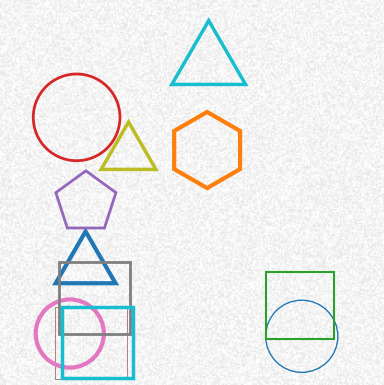[{"shape": "triangle", "thickness": 3, "radius": 0.45, "center": [0.222, 0.309]}, {"shape": "circle", "thickness": 1, "radius": 0.47, "center": [0.784, 0.127]}, {"shape": "hexagon", "thickness": 3, "radius": 0.49, "center": [0.538, 0.61]}, {"shape": "square", "thickness": 1.5, "radius": 0.44, "center": [0.78, 0.207]}, {"shape": "circle", "thickness": 2, "radius": 0.56, "center": [0.199, 0.695]}, {"shape": "pentagon", "thickness": 2, "radius": 0.41, "center": [0.223, 0.474]}, {"shape": "square", "thickness": 0.5, "radius": 0.47, "center": [0.237, 0.109]}, {"shape": "circle", "thickness": 3, "radius": 0.44, "center": [0.181, 0.134]}, {"shape": "square", "thickness": 2, "radius": 0.46, "center": [0.246, 0.226]}, {"shape": "triangle", "thickness": 2.5, "radius": 0.41, "center": [0.334, 0.601]}, {"shape": "triangle", "thickness": 2.5, "radius": 0.55, "center": [0.542, 0.836]}, {"shape": "square", "thickness": 2.5, "radius": 0.46, "center": [0.252, 0.11]}]